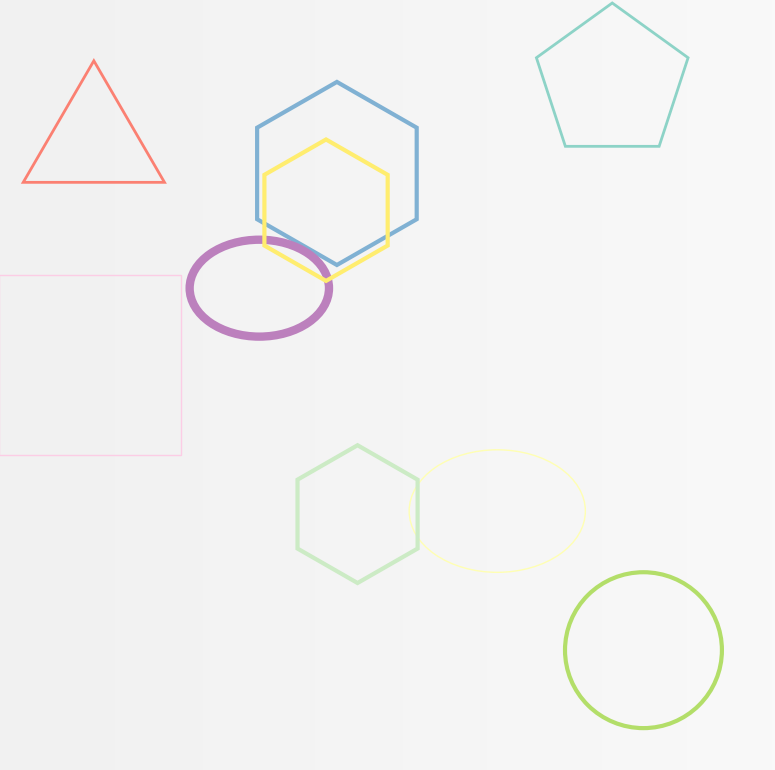[{"shape": "pentagon", "thickness": 1, "radius": 0.51, "center": [0.79, 0.893]}, {"shape": "oval", "thickness": 0.5, "radius": 0.57, "center": [0.642, 0.336]}, {"shape": "triangle", "thickness": 1, "radius": 0.53, "center": [0.121, 0.816]}, {"shape": "hexagon", "thickness": 1.5, "radius": 0.59, "center": [0.435, 0.775]}, {"shape": "circle", "thickness": 1.5, "radius": 0.51, "center": [0.83, 0.156]}, {"shape": "square", "thickness": 0.5, "radius": 0.59, "center": [0.116, 0.526]}, {"shape": "oval", "thickness": 3, "radius": 0.45, "center": [0.335, 0.626]}, {"shape": "hexagon", "thickness": 1.5, "radius": 0.45, "center": [0.461, 0.332]}, {"shape": "hexagon", "thickness": 1.5, "radius": 0.46, "center": [0.421, 0.727]}]